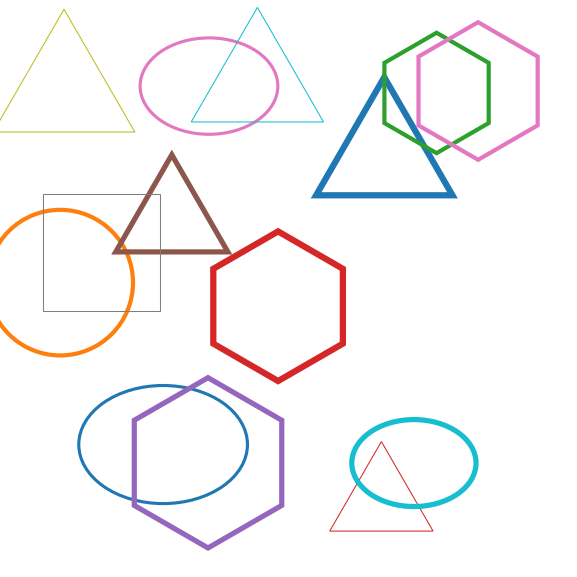[{"shape": "oval", "thickness": 1.5, "radius": 0.73, "center": [0.282, 0.229]}, {"shape": "triangle", "thickness": 3, "radius": 0.68, "center": [0.665, 0.729]}, {"shape": "circle", "thickness": 2, "radius": 0.63, "center": [0.104, 0.51]}, {"shape": "hexagon", "thickness": 2, "radius": 0.52, "center": [0.756, 0.838]}, {"shape": "triangle", "thickness": 0.5, "radius": 0.52, "center": [0.66, 0.131]}, {"shape": "hexagon", "thickness": 3, "radius": 0.65, "center": [0.482, 0.469]}, {"shape": "hexagon", "thickness": 2.5, "radius": 0.74, "center": [0.36, 0.198]}, {"shape": "triangle", "thickness": 2.5, "radius": 0.56, "center": [0.297, 0.619]}, {"shape": "hexagon", "thickness": 2, "radius": 0.6, "center": [0.828, 0.842]}, {"shape": "oval", "thickness": 1.5, "radius": 0.6, "center": [0.362, 0.85]}, {"shape": "square", "thickness": 0.5, "radius": 0.51, "center": [0.175, 0.563]}, {"shape": "triangle", "thickness": 0.5, "radius": 0.71, "center": [0.111, 0.841]}, {"shape": "triangle", "thickness": 0.5, "radius": 0.66, "center": [0.446, 0.854]}, {"shape": "oval", "thickness": 2.5, "radius": 0.54, "center": [0.717, 0.197]}]